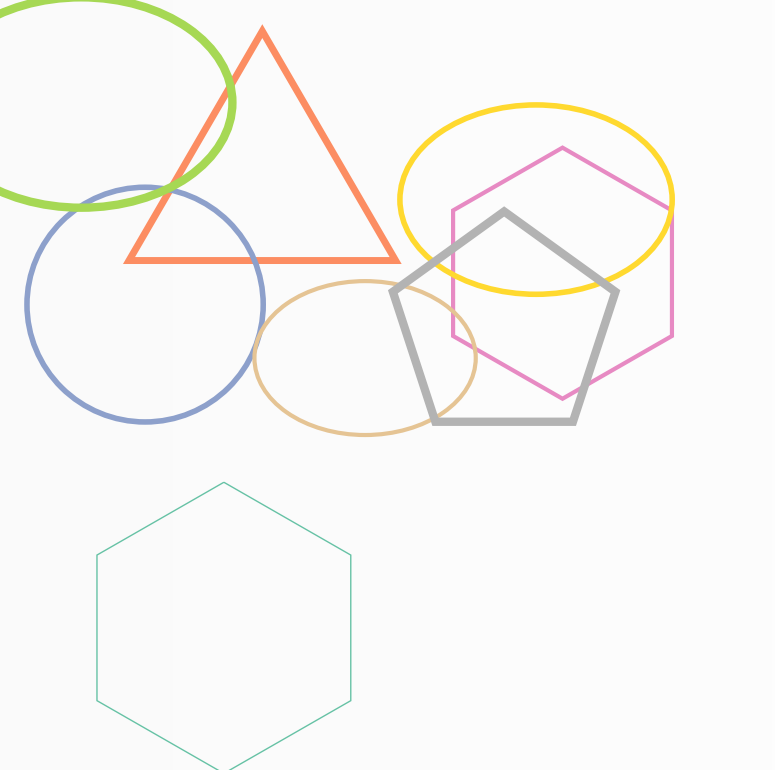[{"shape": "hexagon", "thickness": 0.5, "radius": 0.95, "center": [0.289, 0.185]}, {"shape": "triangle", "thickness": 2.5, "radius": 0.99, "center": [0.338, 0.761]}, {"shape": "circle", "thickness": 2, "radius": 0.76, "center": [0.187, 0.604]}, {"shape": "hexagon", "thickness": 1.5, "radius": 0.82, "center": [0.726, 0.645]}, {"shape": "oval", "thickness": 3, "radius": 0.98, "center": [0.105, 0.867]}, {"shape": "oval", "thickness": 2, "radius": 0.88, "center": [0.692, 0.741]}, {"shape": "oval", "thickness": 1.5, "radius": 0.71, "center": [0.471, 0.535]}, {"shape": "pentagon", "thickness": 3, "radius": 0.75, "center": [0.651, 0.574]}]